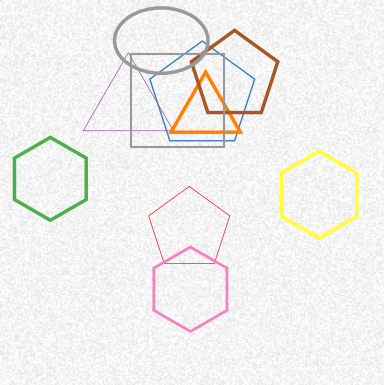[{"shape": "pentagon", "thickness": 0.5, "radius": 0.55, "center": [0.492, 0.405]}, {"shape": "pentagon", "thickness": 1, "radius": 0.72, "center": [0.525, 0.75]}, {"shape": "hexagon", "thickness": 2.5, "radius": 0.54, "center": [0.131, 0.536]}, {"shape": "triangle", "thickness": 0.5, "radius": 0.68, "center": [0.333, 0.728]}, {"shape": "triangle", "thickness": 2.5, "radius": 0.52, "center": [0.534, 0.709]}, {"shape": "hexagon", "thickness": 2.5, "radius": 0.56, "center": [0.829, 0.494]}, {"shape": "pentagon", "thickness": 2.5, "radius": 0.59, "center": [0.609, 0.803]}, {"shape": "hexagon", "thickness": 2, "radius": 0.55, "center": [0.495, 0.249]}, {"shape": "oval", "thickness": 2.5, "radius": 0.61, "center": [0.419, 0.895]}, {"shape": "square", "thickness": 1.5, "radius": 0.61, "center": [0.461, 0.74]}]